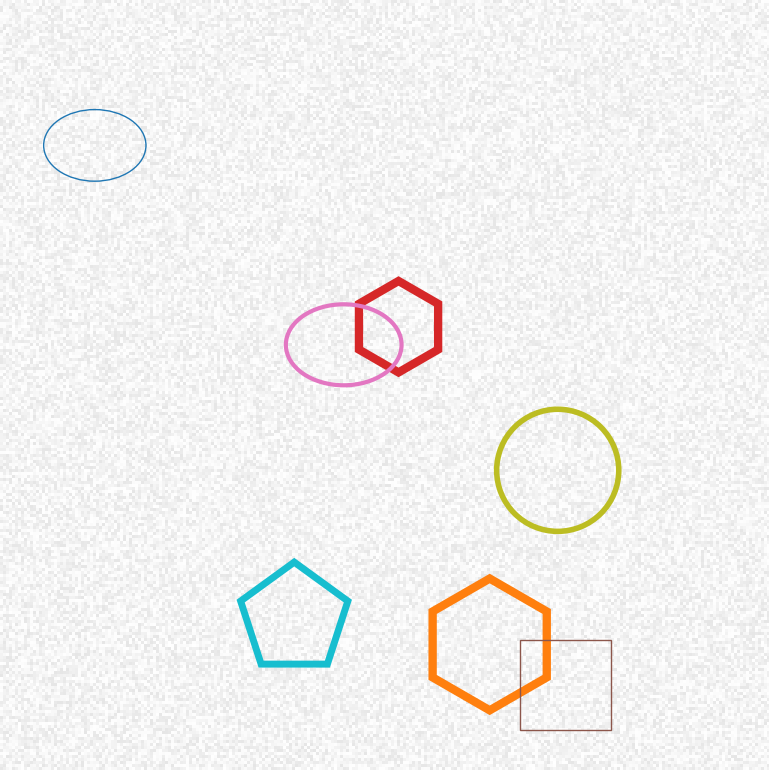[{"shape": "oval", "thickness": 0.5, "radius": 0.33, "center": [0.123, 0.811]}, {"shape": "hexagon", "thickness": 3, "radius": 0.43, "center": [0.636, 0.163]}, {"shape": "hexagon", "thickness": 3, "radius": 0.3, "center": [0.518, 0.576]}, {"shape": "square", "thickness": 0.5, "radius": 0.29, "center": [0.735, 0.11]}, {"shape": "oval", "thickness": 1.5, "radius": 0.38, "center": [0.446, 0.552]}, {"shape": "circle", "thickness": 2, "radius": 0.4, "center": [0.724, 0.389]}, {"shape": "pentagon", "thickness": 2.5, "radius": 0.37, "center": [0.382, 0.197]}]